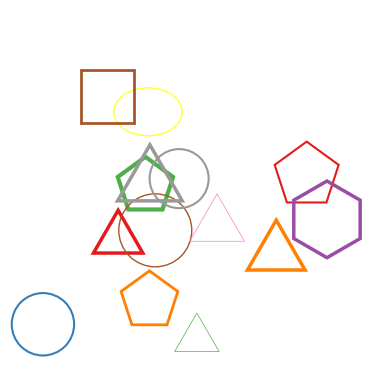[{"shape": "pentagon", "thickness": 1.5, "radius": 0.44, "center": [0.797, 0.545]}, {"shape": "triangle", "thickness": 2.5, "radius": 0.37, "center": [0.307, 0.38]}, {"shape": "circle", "thickness": 1.5, "radius": 0.41, "center": [0.112, 0.158]}, {"shape": "triangle", "thickness": 0.5, "radius": 0.33, "center": [0.511, 0.12]}, {"shape": "pentagon", "thickness": 3, "radius": 0.38, "center": [0.378, 0.517]}, {"shape": "hexagon", "thickness": 2.5, "radius": 0.5, "center": [0.849, 0.43]}, {"shape": "triangle", "thickness": 2.5, "radius": 0.43, "center": [0.717, 0.342]}, {"shape": "pentagon", "thickness": 2, "radius": 0.39, "center": [0.388, 0.219]}, {"shape": "oval", "thickness": 1, "radius": 0.44, "center": [0.384, 0.709]}, {"shape": "square", "thickness": 2, "radius": 0.34, "center": [0.28, 0.749]}, {"shape": "circle", "thickness": 1, "radius": 0.47, "center": [0.403, 0.402]}, {"shape": "triangle", "thickness": 0.5, "radius": 0.41, "center": [0.564, 0.414]}, {"shape": "triangle", "thickness": 2.5, "radius": 0.48, "center": [0.389, 0.527]}, {"shape": "circle", "thickness": 1.5, "radius": 0.38, "center": [0.465, 0.536]}]